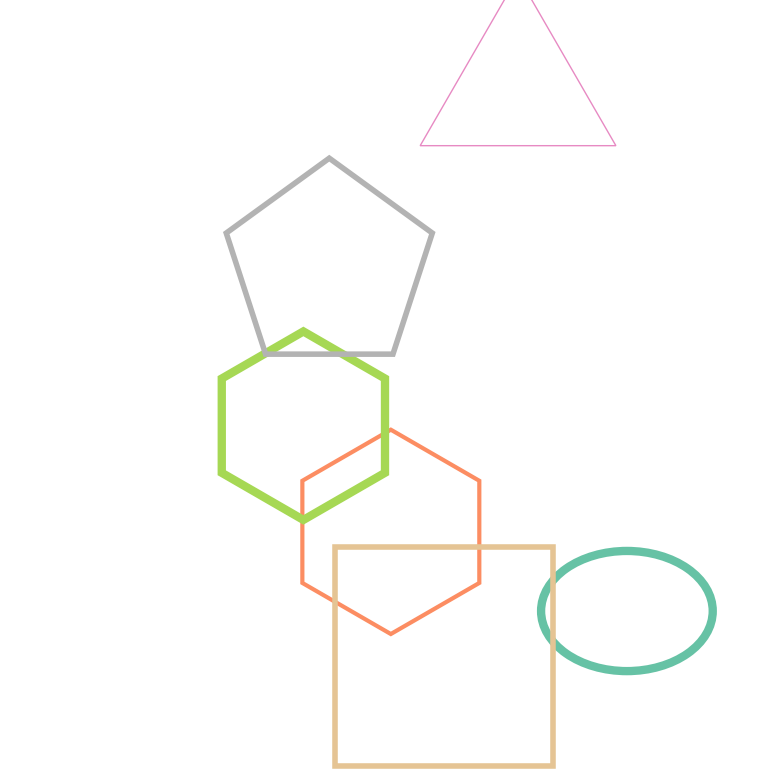[{"shape": "oval", "thickness": 3, "radius": 0.56, "center": [0.814, 0.206]}, {"shape": "hexagon", "thickness": 1.5, "radius": 0.66, "center": [0.508, 0.309]}, {"shape": "triangle", "thickness": 0.5, "radius": 0.73, "center": [0.673, 0.884]}, {"shape": "hexagon", "thickness": 3, "radius": 0.61, "center": [0.394, 0.447]}, {"shape": "square", "thickness": 2, "radius": 0.71, "center": [0.577, 0.147]}, {"shape": "pentagon", "thickness": 2, "radius": 0.7, "center": [0.428, 0.654]}]